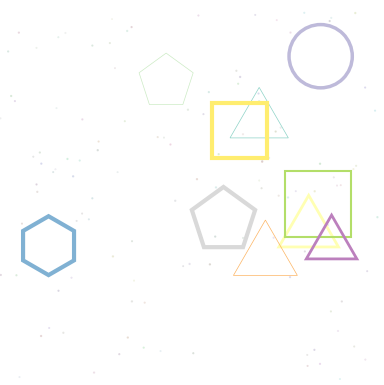[{"shape": "triangle", "thickness": 0.5, "radius": 0.44, "center": [0.673, 0.686]}, {"shape": "triangle", "thickness": 2, "radius": 0.45, "center": [0.802, 0.403]}, {"shape": "circle", "thickness": 2.5, "radius": 0.41, "center": [0.833, 0.854]}, {"shape": "hexagon", "thickness": 3, "radius": 0.38, "center": [0.126, 0.362]}, {"shape": "triangle", "thickness": 0.5, "radius": 0.48, "center": [0.689, 0.333]}, {"shape": "square", "thickness": 1.5, "radius": 0.43, "center": [0.826, 0.469]}, {"shape": "pentagon", "thickness": 3, "radius": 0.43, "center": [0.58, 0.428]}, {"shape": "triangle", "thickness": 2, "radius": 0.38, "center": [0.861, 0.365]}, {"shape": "pentagon", "thickness": 0.5, "radius": 0.37, "center": [0.432, 0.788]}, {"shape": "square", "thickness": 3, "radius": 0.36, "center": [0.621, 0.661]}]